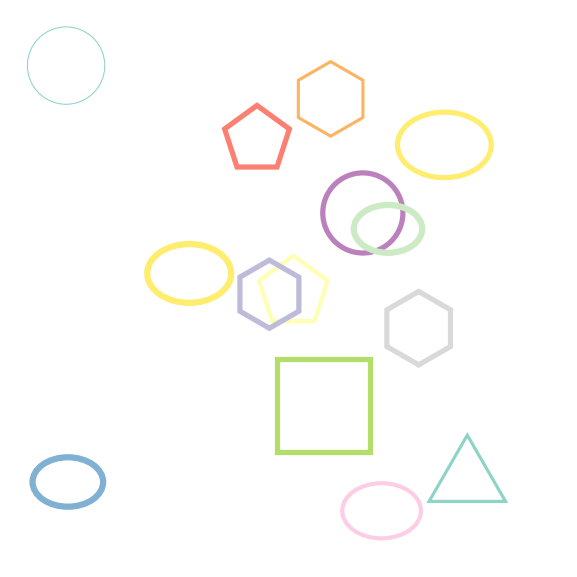[{"shape": "circle", "thickness": 0.5, "radius": 0.33, "center": [0.114, 0.886]}, {"shape": "triangle", "thickness": 1.5, "radius": 0.38, "center": [0.809, 0.169]}, {"shape": "pentagon", "thickness": 2, "radius": 0.31, "center": [0.508, 0.494]}, {"shape": "hexagon", "thickness": 2.5, "radius": 0.29, "center": [0.466, 0.49]}, {"shape": "pentagon", "thickness": 2.5, "radius": 0.29, "center": [0.445, 0.758]}, {"shape": "oval", "thickness": 3, "radius": 0.31, "center": [0.117, 0.165]}, {"shape": "hexagon", "thickness": 1.5, "radius": 0.32, "center": [0.573, 0.828]}, {"shape": "square", "thickness": 2.5, "radius": 0.4, "center": [0.561, 0.297]}, {"shape": "oval", "thickness": 2, "radius": 0.34, "center": [0.661, 0.115]}, {"shape": "hexagon", "thickness": 2.5, "radius": 0.32, "center": [0.725, 0.431]}, {"shape": "circle", "thickness": 2.5, "radius": 0.35, "center": [0.628, 0.63]}, {"shape": "oval", "thickness": 3, "radius": 0.3, "center": [0.672, 0.603]}, {"shape": "oval", "thickness": 3, "radius": 0.36, "center": [0.328, 0.526]}, {"shape": "oval", "thickness": 2.5, "radius": 0.41, "center": [0.769, 0.748]}]